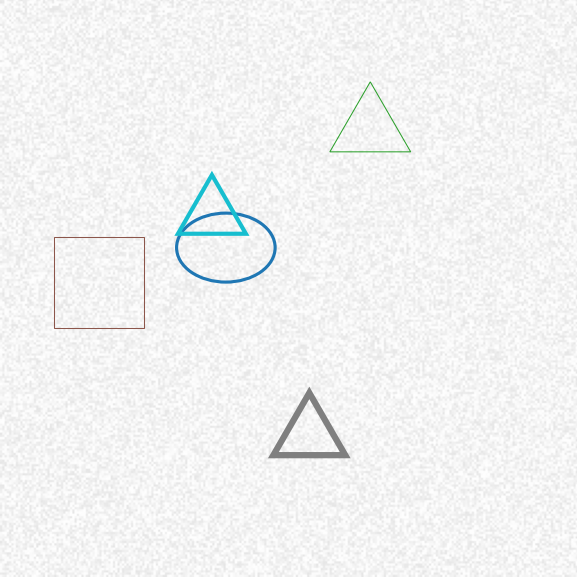[{"shape": "oval", "thickness": 1.5, "radius": 0.43, "center": [0.391, 0.57]}, {"shape": "triangle", "thickness": 0.5, "radius": 0.4, "center": [0.641, 0.777]}, {"shape": "square", "thickness": 0.5, "radius": 0.39, "center": [0.172, 0.509]}, {"shape": "triangle", "thickness": 3, "radius": 0.36, "center": [0.536, 0.247]}, {"shape": "triangle", "thickness": 2, "radius": 0.34, "center": [0.367, 0.628]}]